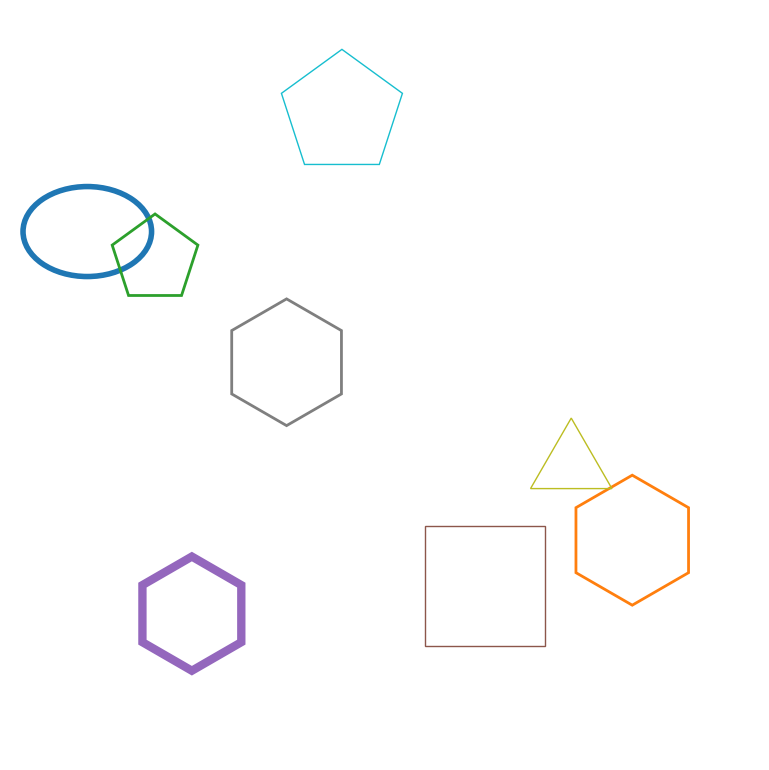[{"shape": "oval", "thickness": 2, "radius": 0.42, "center": [0.113, 0.699]}, {"shape": "hexagon", "thickness": 1, "radius": 0.42, "center": [0.821, 0.298]}, {"shape": "pentagon", "thickness": 1, "radius": 0.29, "center": [0.201, 0.664]}, {"shape": "hexagon", "thickness": 3, "radius": 0.37, "center": [0.249, 0.203]}, {"shape": "square", "thickness": 0.5, "radius": 0.39, "center": [0.63, 0.239]}, {"shape": "hexagon", "thickness": 1, "radius": 0.41, "center": [0.372, 0.53]}, {"shape": "triangle", "thickness": 0.5, "radius": 0.31, "center": [0.742, 0.396]}, {"shape": "pentagon", "thickness": 0.5, "radius": 0.41, "center": [0.444, 0.853]}]